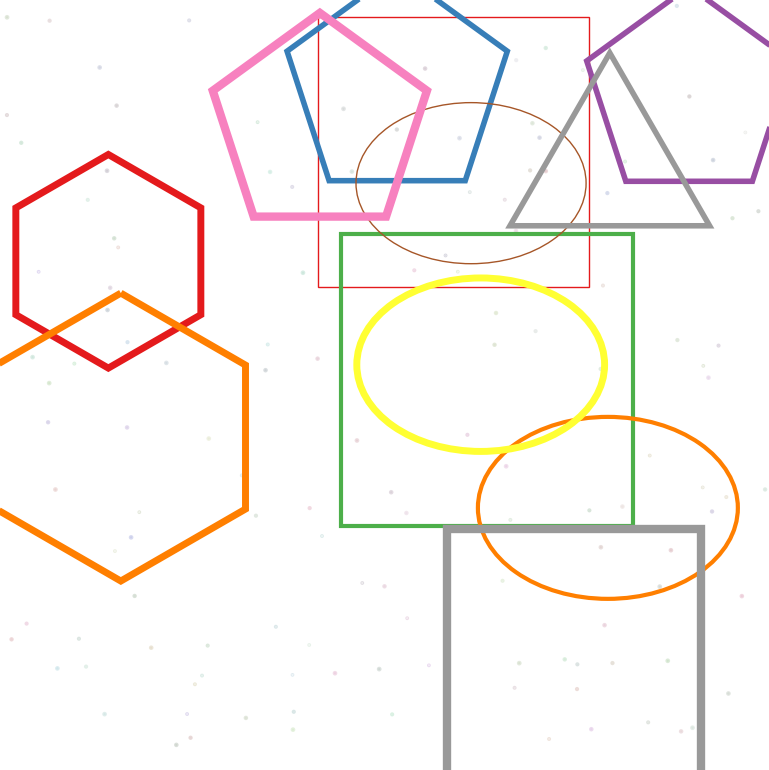[{"shape": "hexagon", "thickness": 2.5, "radius": 0.69, "center": [0.141, 0.661]}, {"shape": "square", "thickness": 0.5, "radius": 0.88, "center": [0.589, 0.803]}, {"shape": "pentagon", "thickness": 2, "radius": 0.75, "center": [0.516, 0.887]}, {"shape": "square", "thickness": 1.5, "radius": 0.95, "center": [0.633, 0.506]}, {"shape": "pentagon", "thickness": 2, "radius": 0.7, "center": [0.895, 0.878]}, {"shape": "oval", "thickness": 1.5, "radius": 0.84, "center": [0.789, 0.34]}, {"shape": "hexagon", "thickness": 2.5, "radius": 0.93, "center": [0.157, 0.432]}, {"shape": "oval", "thickness": 2.5, "radius": 0.8, "center": [0.624, 0.526]}, {"shape": "oval", "thickness": 0.5, "radius": 0.75, "center": [0.612, 0.762]}, {"shape": "pentagon", "thickness": 3, "radius": 0.73, "center": [0.415, 0.837]}, {"shape": "square", "thickness": 3, "radius": 0.82, "center": [0.746, 0.148]}, {"shape": "triangle", "thickness": 2, "radius": 0.75, "center": [0.792, 0.782]}]